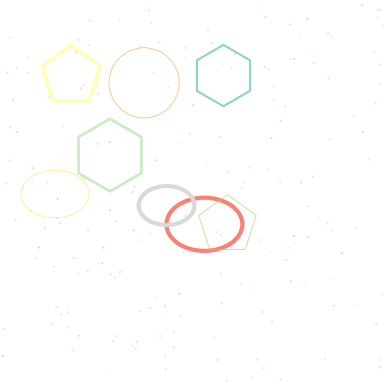[{"shape": "hexagon", "thickness": 1.5, "radius": 0.4, "center": [0.58, 0.804]}, {"shape": "pentagon", "thickness": 2.5, "radius": 0.4, "center": [0.185, 0.803]}, {"shape": "oval", "thickness": 3, "radius": 0.49, "center": [0.531, 0.417]}, {"shape": "circle", "thickness": 0.5, "radius": 0.46, "center": [0.374, 0.785]}, {"shape": "pentagon", "thickness": 0.5, "radius": 0.39, "center": [0.591, 0.416]}, {"shape": "oval", "thickness": 3, "radius": 0.36, "center": [0.433, 0.466]}, {"shape": "hexagon", "thickness": 2, "radius": 0.47, "center": [0.286, 0.597]}, {"shape": "oval", "thickness": 0.5, "radius": 0.44, "center": [0.143, 0.496]}]